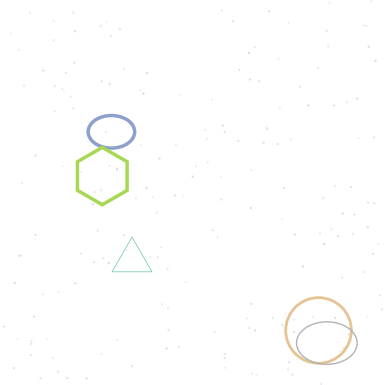[{"shape": "triangle", "thickness": 0.5, "radius": 0.3, "center": [0.343, 0.324]}, {"shape": "oval", "thickness": 2.5, "radius": 0.3, "center": [0.289, 0.658]}, {"shape": "hexagon", "thickness": 2.5, "radius": 0.37, "center": [0.266, 0.543]}, {"shape": "circle", "thickness": 2, "radius": 0.43, "center": [0.827, 0.142]}, {"shape": "oval", "thickness": 1, "radius": 0.39, "center": [0.849, 0.109]}]